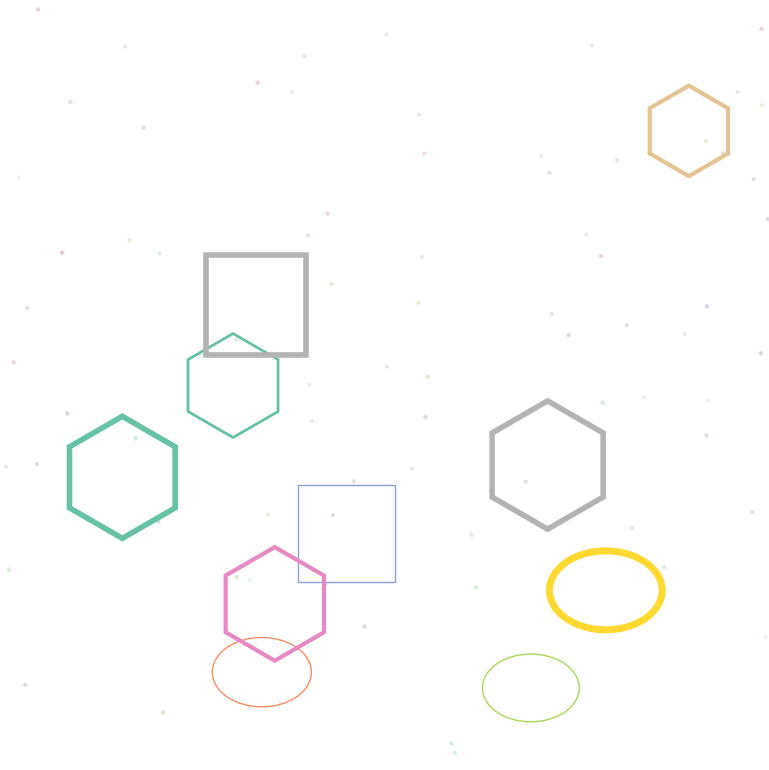[{"shape": "hexagon", "thickness": 1, "radius": 0.34, "center": [0.303, 0.499]}, {"shape": "hexagon", "thickness": 2, "radius": 0.4, "center": [0.159, 0.38]}, {"shape": "oval", "thickness": 0.5, "radius": 0.32, "center": [0.34, 0.127]}, {"shape": "square", "thickness": 0.5, "radius": 0.32, "center": [0.45, 0.307]}, {"shape": "hexagon", "thickness": 1.5, "radius": 0.37, "center": [0.357, 0.216]}, {"shape": "oval", "thickness": 0.5, "radius": 0.31, "center": [0.689, 0.107]}, {"shape": "oval", "thickness": 2.5, "radius": 0.37, "center": [0.787, 0.233]}, {"shape": "hexagon", "thickness": 1.5, "radius": 0.29, "center": [0.895, 0.83]}, {"shape": "hexagon", "thickness": 2, "radius": 0.42, "center": [0.711, 0.396]}, {"shape": "square", "thickness": 2, "radius": 0.32, "center": [0.332, 0.604]}]